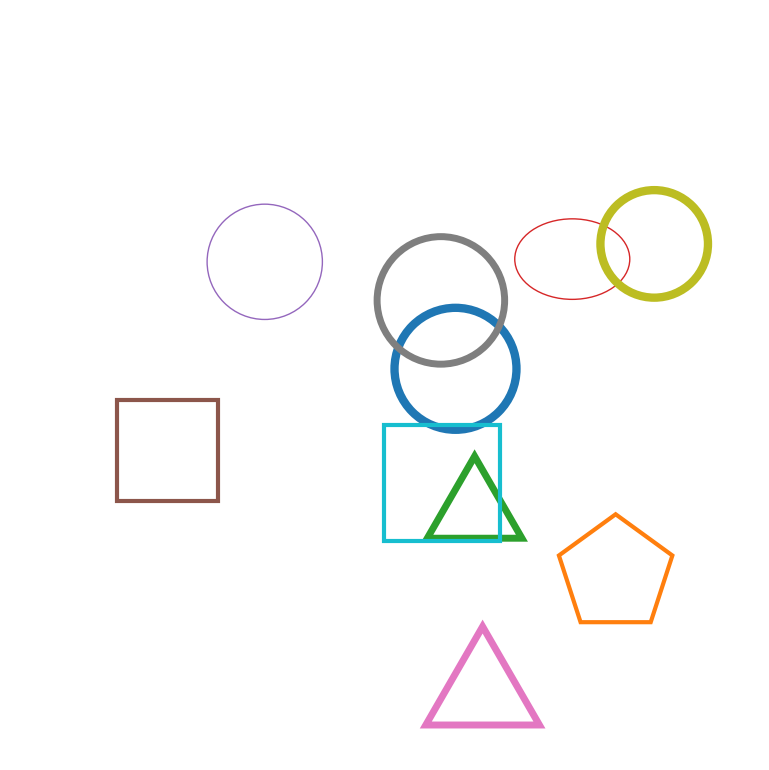[{"shape": "circle", "thickness": 3, "radius": 0.4, "center": [0.592, 0.521]}, {"shape": "pentagon", "thickness": 1.5, "radius": 0.39, "center": [0.8, 0.255]}, {"shape": "triangle", "thickness": 2.5, "radius": 0.35, "center": [0.616, 0.336]}, {"shape": "oval", "thickness": 0.5, "radius": 0.37, "center": [0.743, 0.664]}, {"shape": "circle", "thickness": 0.5, "radius": 0.37, "center": [0.344, 0.66]}, {"shape": "square", "thickness": 1.5, "radius": 0.33, "center": [0.217, 0.415]}, {"shape": "triangle", "thickness": 2.5, "radius": 0.43, "center": [0.627, 0.101]}, {"shape": "circle", "thickness": 2.5, "radius": 0.41, "center": [0.573, 0.61]}, {"shape": "circle", "thickness": 3, "radius": 0.35, "center": [0.85, 0.683]}, {"shape": "square", "thickness": 1.5, "radius": 0.38, "center": [0.574, 0.373]}]